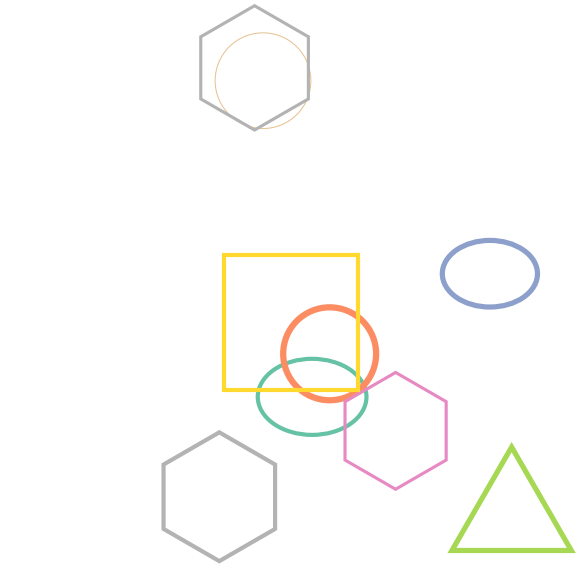[{"shape": "oval", "thickness": 2, "radius": 0.47, "center": [0.54, 0.312]}, {"shape": "circle", "thickness": 3, "radius": 0.4, "center": [0.571, 0.387]}, {"shape": "oval", "thickness": 2.5, "radius": 0.41, "center": [0.848, 0.525]}, {"shape": "hexagon", "thickness": 1.5, "radius": 0.51, "center": [0.685, 0.253]}, {"shape": "triangle", "thickness": 2.5, "radius": 0.6, "center": [0.886, 0.106]}, {"shape": "square", "thickness": 2, "radius": 0.58, "center": [0.504, 0.441]}, {"shape": "circle", "thickness": 0.5, "radius": 0.41, "center": [0.455, 0.859]}, {"shape": "hexagon", "thickness": 2, "radius": 0.56, "center": [0.38, 0.139]}, {"shape": "hexagon", "thickness": 1.5, "radius": 0.54, "center": [0.441, 0.882]}]